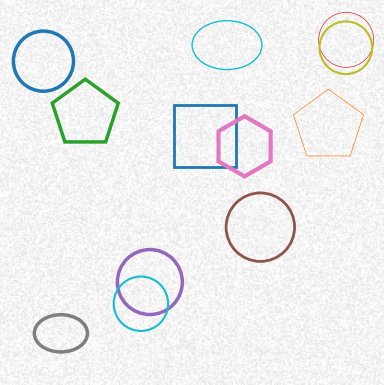[{"shape": "square", "thickness": 2, "radius": 0.4, "center": [0.531, 0.647]}, {"shape": "circle", "thickness": 2.5, "radius": 0.39, "center": [0.113, 0.841]}, {"shape": "pentagon", "thickness": 0.5, "radius": 0.48, "center": [0.853, 0.672]}, {"shape": "pentagon", "thickness": 2.5, "radius": 0.45, "center": [0.221, 0.704]}, {"shape": "circle", "thickness": 0.5, "radius": 0.36, "center": [0.899, 0.896]}, {"shape": "circle", "thickness": 2.5, "radius": 0.42, "center": [0.389, 0.267]}, {"shape": "circle", "thickness": 2, "radius": 0.44, "center": [0.676, 0.41]}, {"shape": "hexagon", "thickness": 3, "radius": 0.39, "center": [0.635, 0.62]}, {"shape": "oval", "thickness": 2.5, "radius": 0.35, "center": [0.158, 0.134]}, {"shape": "circle", "thickness": 1.5, "radius": 0.34, "center": [0.898, 0.876]}, {"shape": "circle", "thickness": 1.5, "radius": 0.35, "center": [0.366, 0.211]}, {"shape": "oval", "thickness": 1, "radius": 0.45, "center": [0.59, 0.883]}]